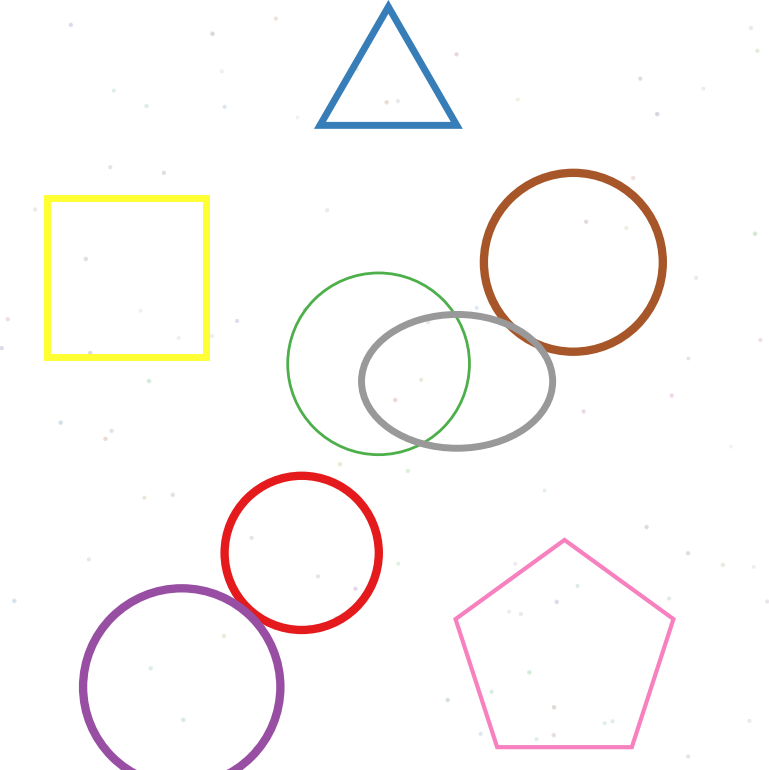[{"shape": "circle", "thickness": 3, "radius": 0.5, "center": [0.392, 0.282]}, {"shape": "triangle", "thickness": 2.5, "radius": 0.51, "center": [0.504, 0.888]}, {"shape": "circle", "thickness": 1, "radius": 0.59, "center": [0.492, 0.528]}, {"shape": "circle", "thickness": 3, "radius": 0.64, "center": [0.236, 0.108]}, {"shape": "square", "thickness": 2.5, "radius": 0.52, "center": [0.164, 0.64]}, {"shape": "circle", "thickness": 3, "radius": 0.58, "center": [0.745, 0.659]}, {"shape": "pentagon", "thickness": 1.5, "radius": 0.74, "center": [0.733, 0.15]}, {"shape": "oval", "thickness": 2.5, "radius": 0.62, "center": [0.594, 0.505]}]